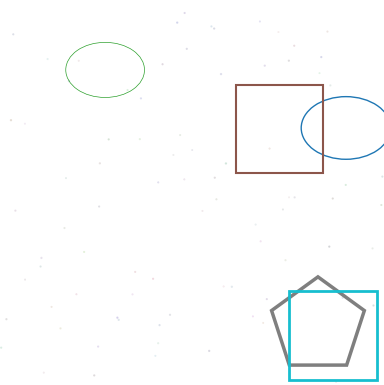[{"shape": "oval", "thickness": 1, "radius": 0.58, "center": [0.899, 0.668]}, {"shape": "oval", "thickness": 0.5, "radius": 0.51, "center": [0.273, 0.818]}, {"shape": "square", "thickness": 1.5, "radius": 0.57, "center": [0.726, 0.665]}, {"shape": "pentagon", "thickness": 2.5, "radius": 0.63, "center": [0.826, 0.154]}, {"shape": "square", "thickness": 2, "radius": 0.57, "center": [0.865, 0.129]}]